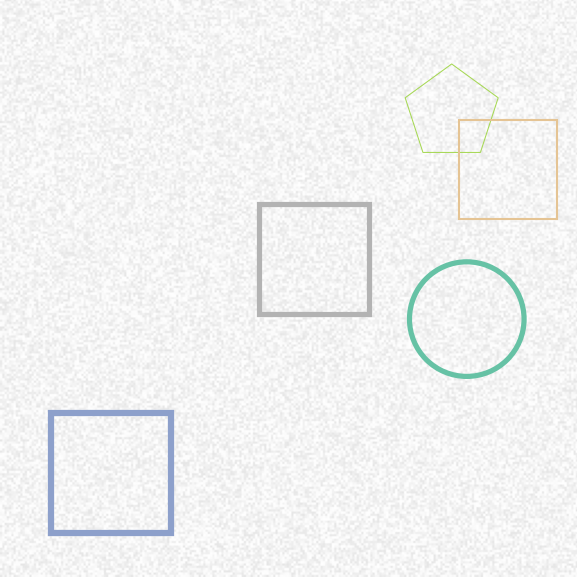[{"shape": "circle", "thickness": 2.5, "radius": 0.5, "center": [0.808, 0.447]}, {"shape": "square", "thickness": 3, "radius": 0.52, "center": [0.192, 0.18]}, {"shape": "pentagon", "thickness": 0.5, "radius": 0.42, "center": [0.782, 0.804]}, {"shape": "square", "thickness": 1, "radius": 0.43, "center": [0.88, 0.705]}, {"shape": "square", "thickness": 2.5, "radius": 0.48, "center": [0.544, 0.551]}]